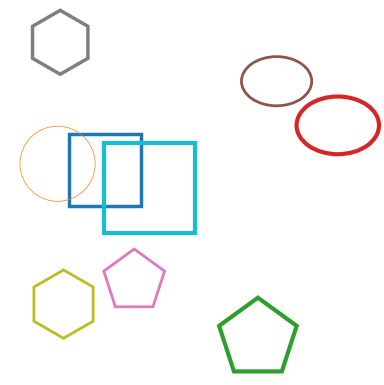[{"shape": "square", "thickness": 2.5, "radius": 0.46, "center": [0.273, 0.559]}, {"shape": "circle", "thickness": 0.5, "radius": 0.49, "center": [0.15, 0.575]}, {"shape": "pentagon", "thickness": 3, "radius": 0.53, "center": [0.67, 0.121]}, {"shape": "oval", "thickness": 3, "radius": 0.54, "center": [0.877, 0.674]}, {"shape": "oval", "thickness": 2, "radius": 0.46, "center": [0.718, 0.789]}, {"shape": "pentagon", "thickness": 2, "radius": 0.41, "center": [0.348, 0.27]}, {"shape": "hexagon", "thickness": 2.5, "radius": 0.42, "center": [0.156, 0.89]}, {"shape": "hexagon", "thickness": 2, "radius": 0.44, "center": [0.165, 0.21]}, {"shape": "square", "thickness": 3, "radius": 0.59, "center": [0.388, 0.512]}]